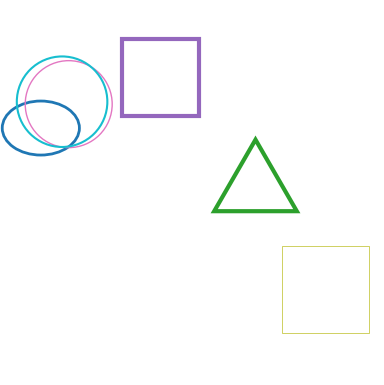[{"shape": "oval", "thickness": 2, "radius": 0.5, "center": [0.106, 0.667]}, {"shape": "triangle", "thickness": 3, "radius": 0.62, "center": [0.664, 0.513]}, {"shape": "square", "thickness": 3, "radius": 0.5, "center": [0.417, 0.799]}, {"shape": "circle", "thickness": 1, "radius": 0.56, "center": [0.178, 0.729]}, {"shape": "square", "thickness": 0.5, "radius": 0.57, "center": [0.846, 0.249]}, {"shape": "circle", "thickness": 1.5, "radius": 0.59, "center": [0.161, 0.736]}]